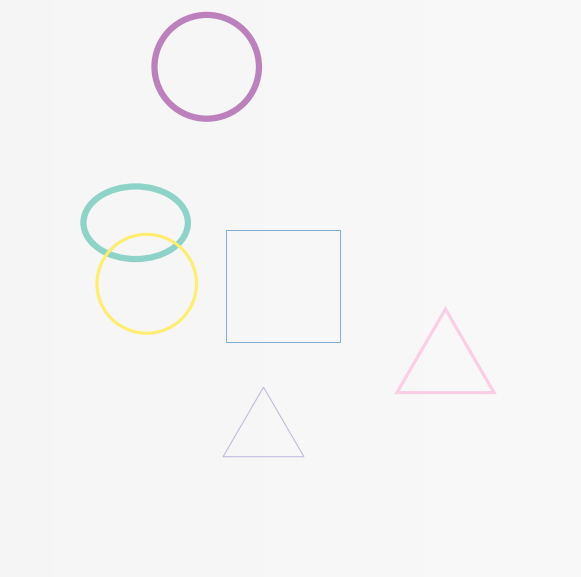[{"shape": "oval", "thickness": 3, "radius": 0.45, "center": [0.233, 0.613]}, {"shape": "triangle", "thickness": 0.5, "radius": 0.4, "center": [0.453, 0.248]}, {"shape": "square", "thickness": 0.5, "radius": 0.49, "center": [0.487, 0.504]}, {"shape": "triangle", "thickness": 1.5, "radius": 0.48, "center": [0.766, 0.368]}, {"shape": "circle", "thickness": 3, "radius": 0.45, "center": [0.356, 0.883]}, {"shape": "circle", "thickness": 1.5, "radius": 0.43, "center": [0.252, 0.508]}]